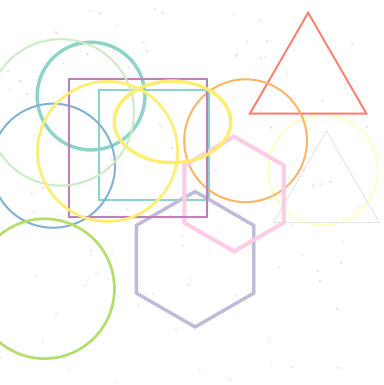[{"shape": "square", "thickness": 1.5, "radius": 0.72, "center": [0.4, 0.623]}, {"shape": "circle", "thickness": 2.5, "radius": 0.7, "center": [0.236, 0.75]}, {"shape": "circle", "thickness": 1, "radius": 0.71, "center": [0.839, 0.558]}, {"shape": "hexagon", "thickness": 2.5, "radius": 0.88, "center": [0.507, 0.327]}, {"shape": "triangle", "thickness": 1.5, "radius": 0.87, "center": [0.8, 0.792]}, {"shape": "circle", "thickness": 1.5, "radius": 0.81, "center": [0.138, 0.57]}, {"shape": "circle", "thickness": 1.5, "radius": 0.8, "center": [0.638, 0.634]}, {"shape": "circle", "thickness": 2, "radius": 0.91, "center": [0.116, 0.25]}, {"shape": "hexagon", "thickness": 3, "radius": 0.75, "center": [0.608, 0.496]}, {"shape": "triangle", "thickness": 0.5, "radius": 0.79, "center": [0.848, 0.501]}, {"shape": "square", "thickness": 1.5, "radius": 0.9, "center": [0.359, 0.614]}, {"shape": "circle", "thickness": 1.5, "radius": 0.95, "center": [0.158, 0.708]}, {"shape": "circle", "thickness": 2, "radius": 0.91, "center": [0.279, 0.607]}, {"shape": "oval", "thickness": 2.5, "radius": 0.76, "center": [0.448, 0.683]}]